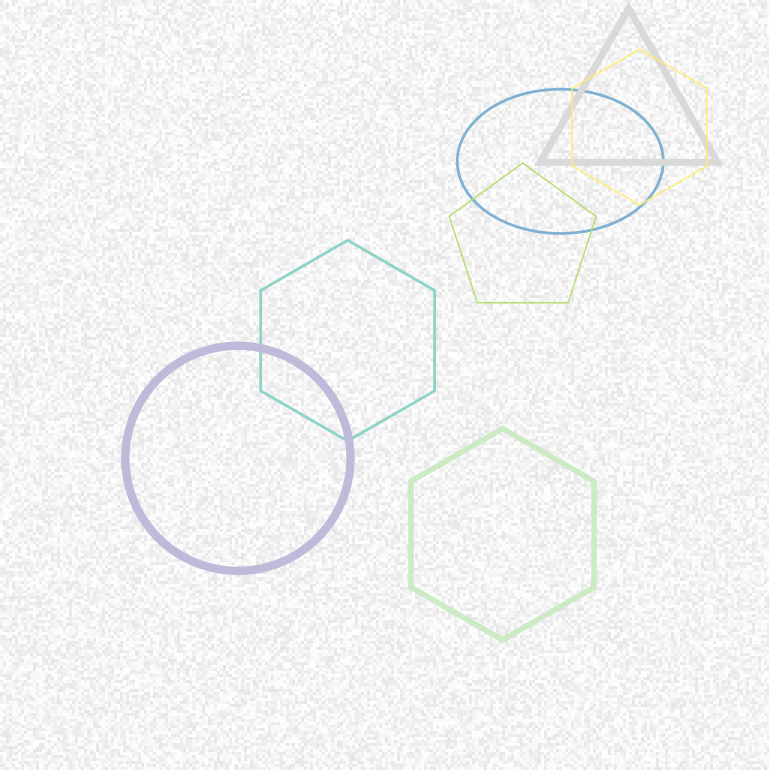[{"shape": "hexagon", "thickness": 1, "radius": 0.65, "center": [0.451, 0.558]}, {"shape": "circle", "thickness": 3, "radius": 0.73, "center": [0.309, 0.405]}, {"shape": "oval", "thickness": 1, "radius": 0.67, "center": [0.728, 0.79]}, {"shape": "pentagon", "thickness": 0.5, "radius": 0.5, "center": [0.679, 0.688]}, {"shape": "triangle", "thickness": 2.5, "radius": 0.67, "center": [0.816, 0.856]}, {"shape": "hexagon", "thickness": 2, "radius": 0.69, "center": [0.653, 0.306]}, {"shape": "hexagon", "thickness": 0.5, "radius": 0.51, "center": [0.831, 0.835]}]